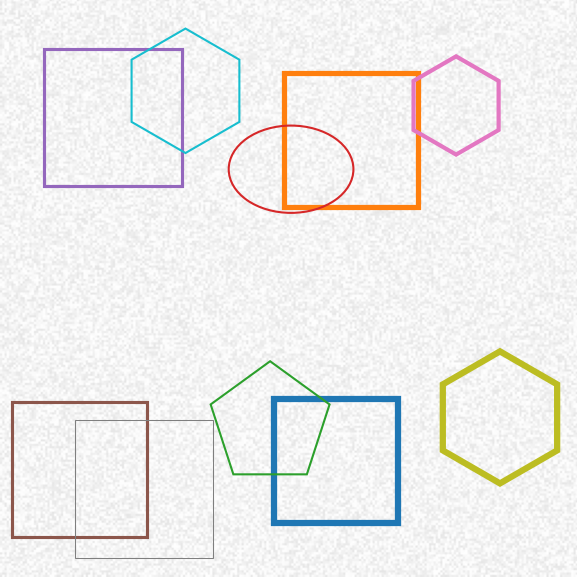[{"shape": "square", "thickness": 3, "radius": 0.54, "center": [0.582, 0.201]}, {"shape": "square", "thickness": 2.5, "radius": 0.58, "center": [0.608, 0.757]}, {"shape": "pentagon", "thickness": 1, "radius": 0.54, "center": [0.468, 0.265]}, {"shape": "oval", "thickness": 1, "radius": 0.54, "center": [0.504, 0.706]}, {"shape": "square", "thickness": 1.5, "radius": 0.6, "center": [0.195, 0.796]}, {"shape": "square", "thickness": 1.5, "radius": 0.58, "center": [0.138, 0.186]}, {"shape": "hexagon", "thickness": 2, "radius": 0.43, "center": [0.79, 0.816]}, {"shape": "square", "thickness": 0.5, "radius": 0.6, "center": [0.249, 0.152]}, {"shape": "hexagon", "thickness": 3, "radius": 0.57, "center": [0.866, 0.276]}, {"shape": "hexagon", "thickness": 1, "radius": 0.54, "center": [0.321, 0.842]}]